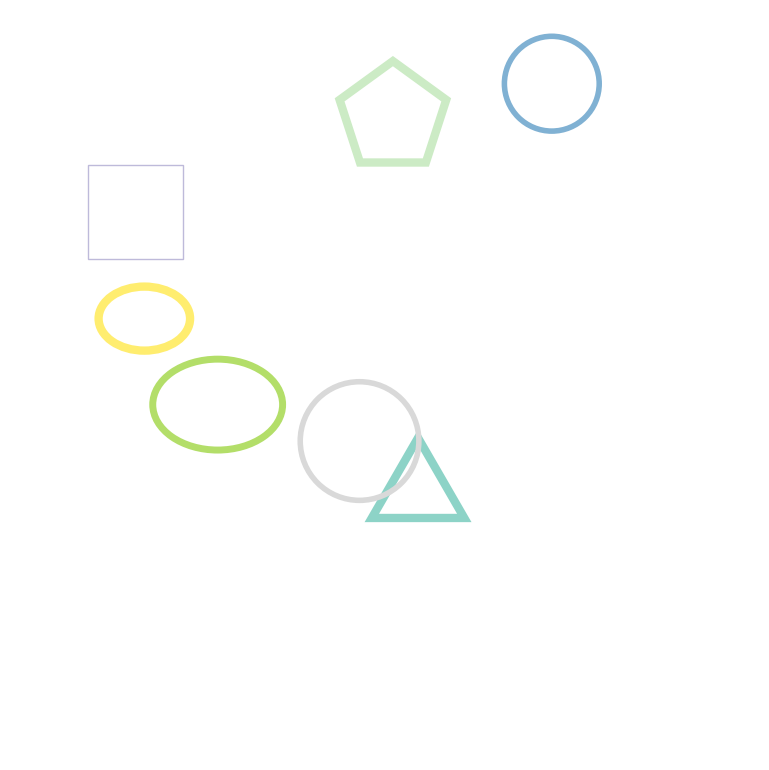[{"shape": "triangle", "thickness": 3, "radius": 0.35, "center": [0.543, 0.362]}, {"shape": "square", "thickness": 0.5, "radius": 0.31, "center": [0.176, 0.724]}, {"shape": "circle", "thickness": 2, "radius": 0.31, "center": [0.717, 0.891]}, {"shape": "oval", "thickness": 2.5, "radius": 0.42, "center": [0.283, 0.475]}, {"shape": "circle", "thickness": 2, "radius": 0.39, "center": [0.467, 0.427]}, {"shape": "pentagon", "thickness": 3, "radius": 0.36, "center": [0.51, 0.848]}, {"shape": "oval", "thickness": 3, "radius": 0.3, "center": [0.187, 0.586]}]